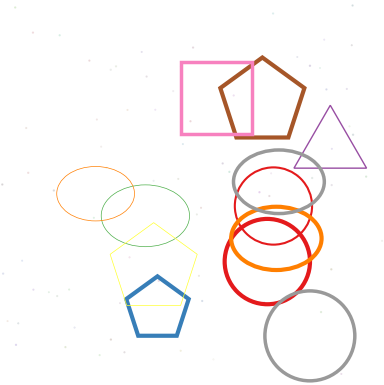[{"shape": "circle", "thickness": 3, "radius": 0.55, "center": [0.694, 0.321]}, {"shape": "circle", "thickness": 1.5, "radius": 0.5, "center": [0.71, 0.465]}, {"shape": "pentagon", "thickness": 3, "radius": 0.43, "center": [0.409, 0.197]}, {"shape": "oval", "thickness": 0.5, "radius": 0.57, "center": [0.378, 0.44]}, {"shape": "triangle", "thickness": 1, "radius": 0.54, "center": [0.858, 0.618]}, {"shape": "oval", "thickness": 3, "radius": 0.59, "center": [0.718, 0.381]}, {"shape": "oval", "thickness": 0.5, "radius": 0.5, "center": [0.248, 0.497]}, {"shape": "pentagon", "thickness": 0.5, "radius": 0.59, "center": [0.399, 0.303]}, {"shape": "pentagon", "thickness": 3, "radius": 0.57, "center": [0.681, 0.736]}, {"shape": "square", "thickness": 2.5, "radius": 0.46, "center": [0.563, 0.745]}, {"shape": "oval", "thickness": 2.5, "radius": 0.59, "center": [0.724, 0.528]}, {"shape": "circle", "thickness": 2.5, "radius": 0.58, "center": [0.805, 0.128]}]